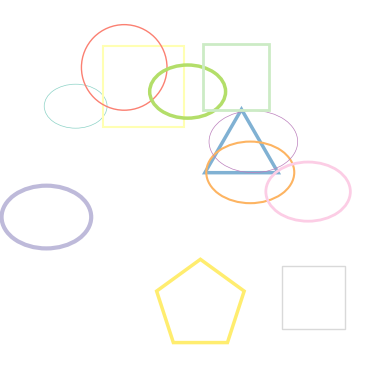[{"shape": "oval", "thickness": 0.5, "radius": 0.41, "center": [0.196, 0.724]}, {"shape": "square", "thickness": 1.5, "radius": 0.52, "center": [0.373, 0.775]}, {"shape": "oval", "thickness": 3, "radius": 0.58, "center": [0.12, 0.436]}, {"shape": "circle", "thickness": 1, "radius": 0.56, "center": [0.323, 0.825]}, {"shape": "triangle", "thickness": 2.5, "radius": 0.55, "center": [0.627, 0.606]}, {"shape": "oval", "thickness": 1.5, "radius": 0.57, "center": [0.65, 0.552]}, {"shape": "oval", "thickness": 2.5, "radius": 0.49, "center": [0.487, 0.762]}, {"shape": "oval", "thickness": 2, "radius": 0.55, "center": [0.8, 0.502]}, {"shape": "square", "thickness": 1, "radius": 0.41, "center": [0.814, 0.227]}, {"shape": "oval", "thickness": 0.5, "radius": 0.58, "center": [0.658, 0.632]}, {"shape": "square", "thickness": 2, "radius": 0.43, "center": [0.613, 0.801]}, {"shape": "pentagon", "thickness": 2.5, "radius": 0.6, "center": [0.521, 0.207]}]